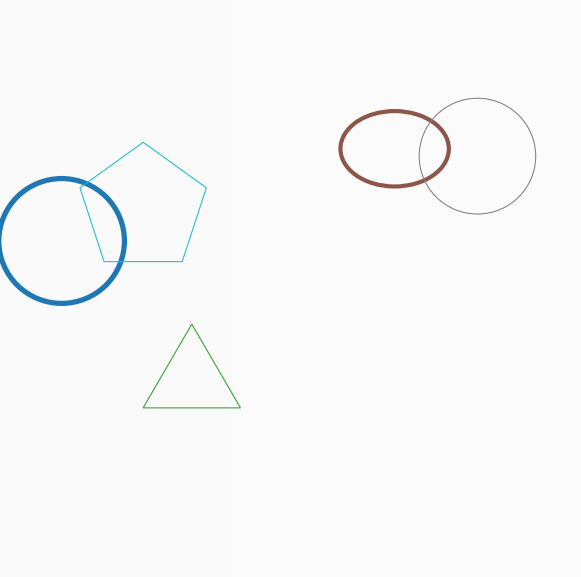[{"shape": "circle", "thickness": 2.5, "radius": 0.54, "center": [0.106, 0.582]}, {"shape": "triangle", "thickness": 0.5, "radius": 0.48, "center": [0.33, 0.341]}, {"shape": "oval", "thickness": 2, "radius": 0.47, "center": [0.679, 0.742]}, {"shape": "circle", "thickness": 0.5, "radius": 0.5, "center": [0.821, 0.729]}, {"shape": "pentagon", "thickness": 0.5, "radius": 0.57, "center": [0.246, 0.639]}]